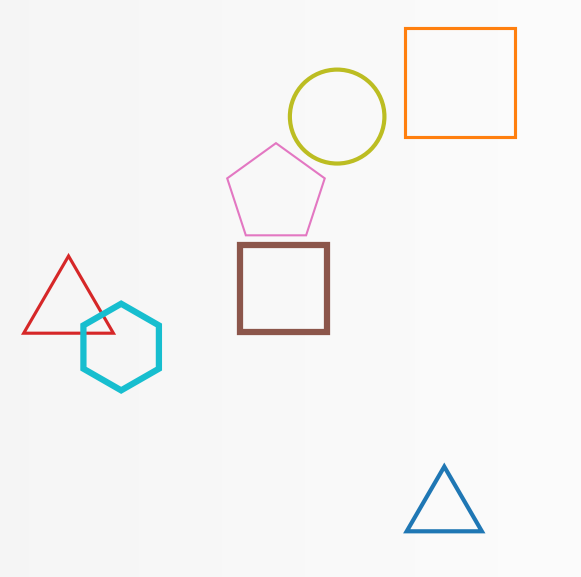[{"shape": "triangle", "thickness": 2, "radius": 0.37, "center": [0.764, 0.116]}, {"shape": "square", "thickness": 1.5, "radius": 0.47, "center": [0.791, 0.856]}, {"shape": "triangle", "thickness": 1.5, "radius": 0.45, "center": [0.118, 0.467]}, {"shape": "square", "thickness": 3, "radius": 0.37, "center": [0.488, 0.499]}, {"shape": "pentagon", "thickness": 1, "radius": 0.44, "center": [0.475, 0.663]}, {"shape": "circle", "thickness": 2, "radius": 0.41, "center": [0.58, 0.797]}, {"shape": "hexagon", "thickness": 3, "radius": 0.37, "center": [0.208, 0.398]}]